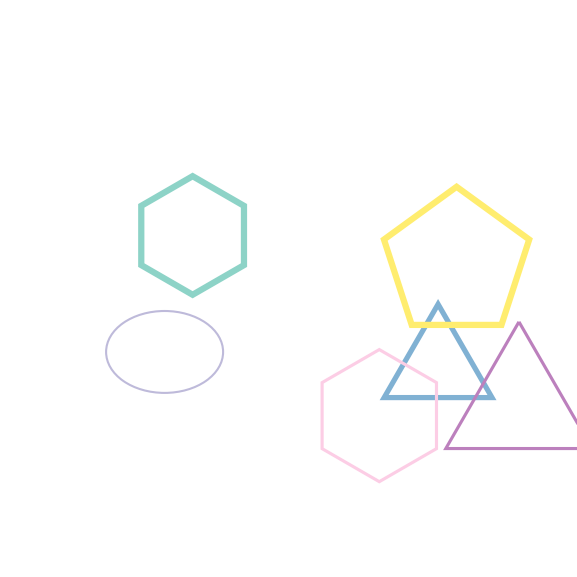[{"shape": "hexagon", "thickness": 3, "radius": 0.51, "center": [0.334, 0.591]}, {"shape": "oval", "thickness": 1, "radius": 0.51, "center": [0.285, 0.39]}, {"shape": "triangle", "thickness": 2.5, "radius": 0.54, "center": [0.759, 0.365]}, {"shape": "hexagon", "thickness": 1.5, "radius": 0.57, "center": [0.657, 0.279]}, {"shape": "triangle", "thickness": 1.5, "radius": 0.73, "center": [0.899, 0.296]}, {"shape": "pentagon", "thickness": 3, "radius": 0.66, "center": [0.791, 0.543]}]